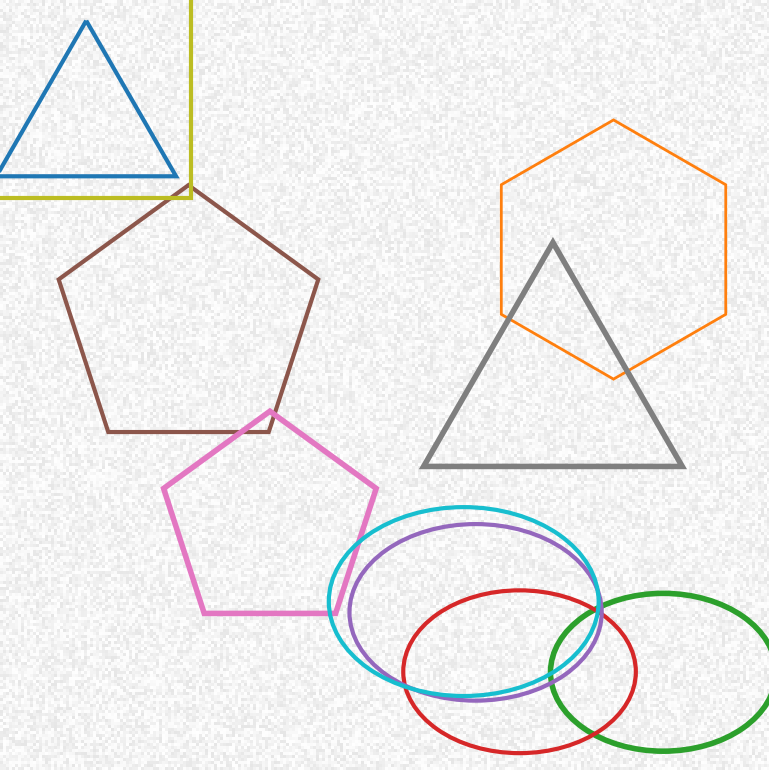[{"shape": "triangle", "thickness": 1.5, "radius": 0.67, "center": [0.112, 0.838]}, {"shape": "hexagon", "thickness": 1, "radius": 0.84, "center": [0.797, 0.676]}, {"shape": "oval", "thickness": 2, "radius": 0.73, "center": [0.861, 0.127]}, {"shape": "oval", "thickness": 1.5, "radius": 0.76, "center": [0.675, 0.128]}, {"shape": "oval", "thickness": 1.5, "radius": 0.82, "center": [0.618, 0.205]}, {"shape": "pentagon", "thickness": 1.5, "radius": 0.89, "center": [0.245, 0.582]}, {"shape": "pentagon", "thickness": 2, "radius": 0.73, "center": [0.351, 0.321]}, {"shape": "triangle", "thickness": 2, "radius": 0.97, "center": [0.718, 0.491]}, {"shape": "square", "thickness": 1.5, "radius": 0.72, "center": [0.104, 0.887]}, {"shape": "oval", "thickness": 1.5, "radius": 0.88, "center": [0.602, 0.219]}]